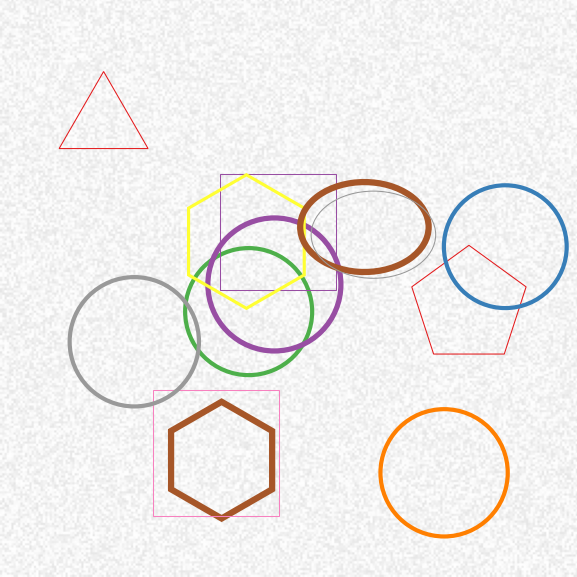[{"shape": "triangle", "thickness": 0.5, "radius": 0.44, "center": [0.179, 0.786]}, {"shape": "pentagon", "thickness": 0.5, "radius": 0.52, "center": [0.812, 0.47]}, {"shape": "circle", "thickness": 2, "radius": 0.53, "center": [0.875, 0.572]}, {"shape": "circle", "thickness": 2, "radius": 0.55, "center": [0.431, 0.46]}, {"shape": "square", "thickness": 0.5, "radius": 0.5, "center": [0.481, 0.598]}, {"shape": "circle", "thickness": 2.5, "radius": 0.58, "center": [0.475, 0.507]}, {"shape": "circle", "thickness": 2, "radius": 0.55, "center": [0.769, 0.18]}, {"shape": "hexagon", "thickness": 1.5, "radius": 0.58, "center": [0.427, 0.581]}, {"shape": "hexagon", "thickness": 3, "radius": 0.51, "center": [0.384, 0.202]}, {"shape": "oval", "thickness": 3, "radius": 0.56, "center": [0.631, 0.606]}, {"shape": "square", "thickness": 0.5, "radius": 0.54, "center": [0.375, 0.215]}, {"shape": "oval", "thickness": 0.5, "radius": 0.54, "center": [0.647, 0.593]}, {"shape": "circle", "thickness": 2, "radius": 0.56, "center": [0.233, 0.407]}]